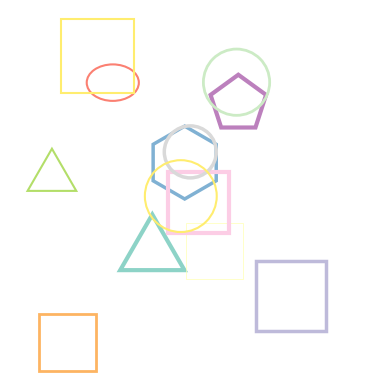[{"shape": "triangle", "thickness": 3, "radius": 0.48, "center": [0.396, 0.347]}, {"shape": "square", "thickness": 0.5, "radius": 0.37, "center": [0.557, 0.348]}, {"shape": "square", "thickness": 2.5, "radius": 0.46, "center": [0.756, 0.231]}, {"shape": "oval", "thickness": 1.5, "radius": 0.34, "center": [0.293, 0.785]}, {"shape": "hexagon", "thickness": 2.5, "radius": 0.47, "center": [0.48, 0.578]}, {"shape": "square", "thickness": 2, "radius": 0.37, "center": [0.176, 0.111]}, {"shape": "triangle", "thickness": 1.5, "radius": 0.37, "center": [0.135, 0.541]}, {"shape": "square", "thickness": 3, "radius": 0.4, "center": [0.516, 0.473]}, {"shape": "circle", "thickness": 2.5, "radius": 0.34, "center": [0.494, 0.606]}, {"shape": "pentagon", "thickness": 3, "radius": 0.38, "center": [0.619, 0.73]}, {"shape": "circle", "thickness": 2, "radius": 0.43, "center": [0.614, 0.786]}, {"shape": "square", "thickness": 1.5, "radius": 0.48, "center": [0.253, 0.854]}, {"shape": "circle", "thickness": 1.5, "radius": 0.47, "center": [0.47, 0.491]}]